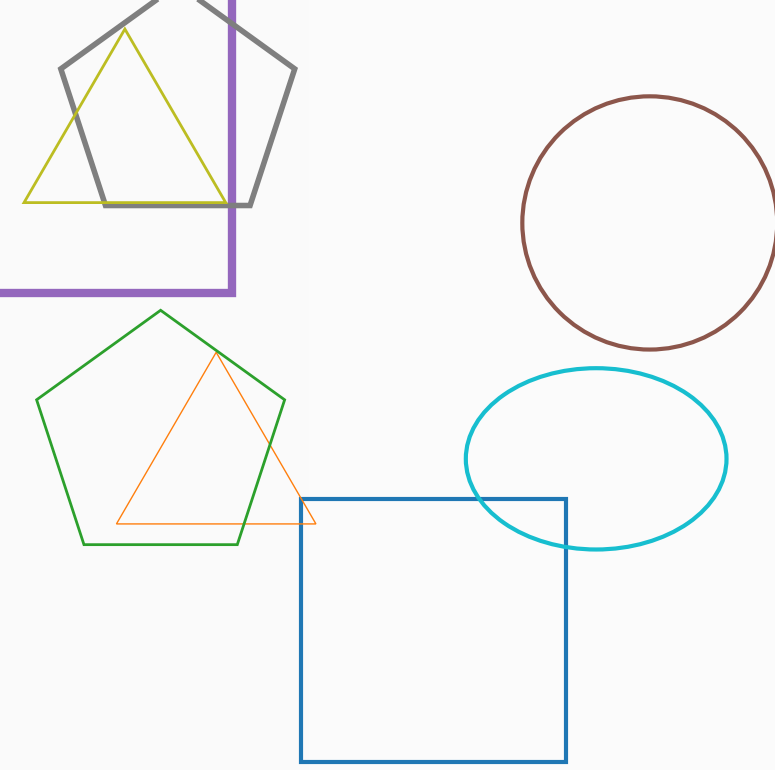[{"shape": "square", "thickness": 1.5, "radius": 0.85, "center": [0.559, 0.182]}, {"shape": "triangle", "thickness": 0.5, "radius": 0.74, "center": [0.279, 0.394]}, {"shape": "pentagon", "thickness": 1, "radius": 0.84, "center": [0.207, 0.429]}, {"shape": "square", "thickness": 3, "radius": 0.99, "center": [0.102, 0.817]}, {"shape": "circle", "thickness": 1.5, "radius": 0.82, "center": [0.838, 0.71]}, {"shape": "pentagon", "thickness": 2, "radius": 0.79, "center": [0.229, 0.861]}, {"shape": "triangle", "thickness": 1, "radius": 0.75, "center": [0.161, 0.812]}, {"shape": "oval", "thickness": 1.5, "radius": 0.84, "center": [0.769, 0.404]}]